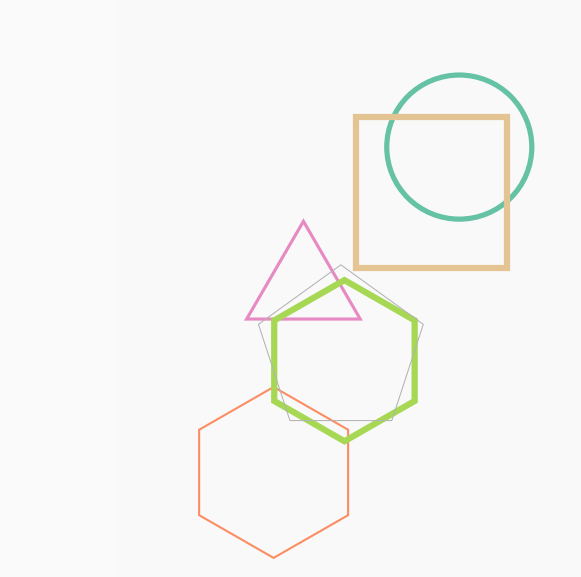[{"shape": "circle", "thickness": 2.5, "radius": 0.62, "center": [0.79, 0.744]}, {"shape": "hexagon", "thickness": 1, "radius": 0.74, "center": [0.471, 0.181]}, {"shape": "triangle", "thickness": 1.5, "radius": 0.56, "center": [0.522, 0.503]}, {"shape": "hexagon", "thickness": 3, "radius": 0.7, "center": [0.593, 0.375]}, {"shape": "square", "thickness": 3, "radius": 0.65, "center": [0.742, 0.665]}, {"shape": "pentagon", "thickness": 0.5, "radius": 0.75, "center": [0.586, 0.391]}]